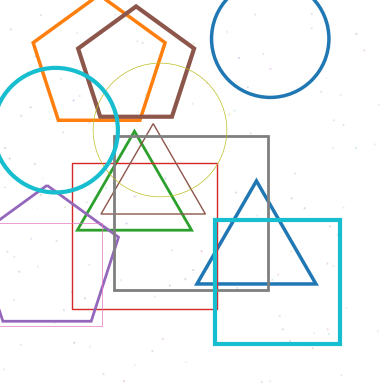[{"shape": "triangle", "thickness": 2.5, "radius": 0.89, "center": [0.666, 0.352]}, {"shape": "circle", "thickness": 2.5, "radius": 0.76, "center": [0.702, 0.899]}, {"shape": "pentagon", "thickness": 2.5, "radius": 0.9, "center": [0.257, 0.833]}, {"shape": "triangle", "thickness": 2, "radius": 0.86, "center": [0.349, 0.488]}, {"shape": "square", "thickness": 1, "radius": 0.94, "center": [0.376, 0.387]}, {"shape": "pentagon", "thickness": 2, "radius": 0.98, "center": [0.122, 0.323]}, {"shape": "pentagon", "thickness": 3, "radius": 0.79, "center": [0.354, 0.825]}, {"shape": "triangle", "thickness": 1, "radius": 0.78, "center": [0.398, 0.522]}, {"shape": "square", "thickness": 0.5, "radius": 0.67, "center": [0.13, 0.287]}, {"shape": "square", "thickness": 2, "radius": 1.0, "center": [0.497, 0.447]}, {"shape": "circle", "thickness": 0.5, "radius": 0.87, "center": [0.416, 0.662]}, {"shape": "square", "thickness": 3, "radius": 0.81, "center": [0.721, 0.268]}, {"shape": "circle", "thickness": 3, "radius": 0.81, "center": [0.144, 0.662]}]